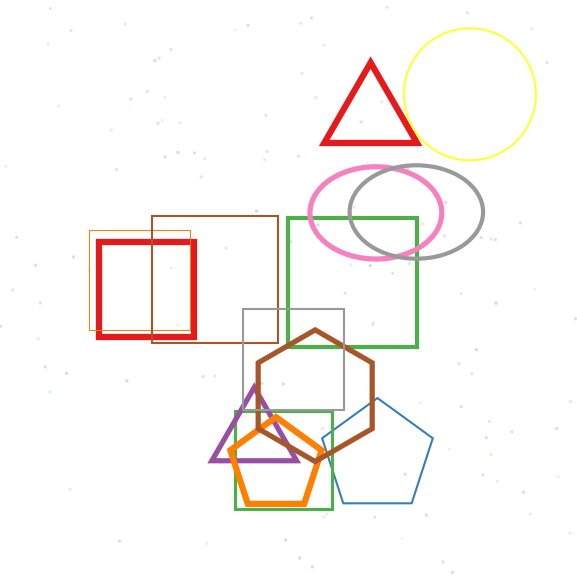[{"shape": "triangle", "thickness": 3, "radius": 0.46, "center": [0.642, 0.798]}, {"shape": "square", "thickness": 3, "radius": 0.41, "center": [0.254, 0.499]}, {"shape": "pentagon", "thickness": 1, "radius": 0.5, "center": [0.654, 0.209]}, {"shape": "square", "thickness": 2, "radius": 0.56, "center": [0.61, 0.51]}, {"shape": "square", "thickness": 1.5, "radius": 0.42, "center": [0.491, 0.203]}, {"shape": "triangle", "thickness": 2.5, "radius": 0.42, "center": [0.44, 0.244]}, {"shape": "square", "thickness": 0.5, "radius": 0.43, "center": [0.241, 0.515]}, {"shape": "pentagon", "thickness": 3, "radius": 0.42, "center": [0.478, 0.194]}, {"shape": "circle", "thickness": 1, "radius": 0.57, "center": [0.814, 0.836]}, {"shape": "square", "thickness": 1, "radius": 0.55, "center": [0.372, 0.515]}, {"shape": "hexagon", "thickness": 2.5, "radius": 0.57, "center": [0.546, 0.314]}, {"shape": "oval", "thickness": 2.5, "radius": 0.57, "center": [0.651, 0.631]}, {"shape": "square", "thickness": 1, "radius": 0.44, "center": [0.508, 0.376]}, {"shape": "oval", "thickness": 2, "radius": 0.58, "center": [0.721, 0.632]}]